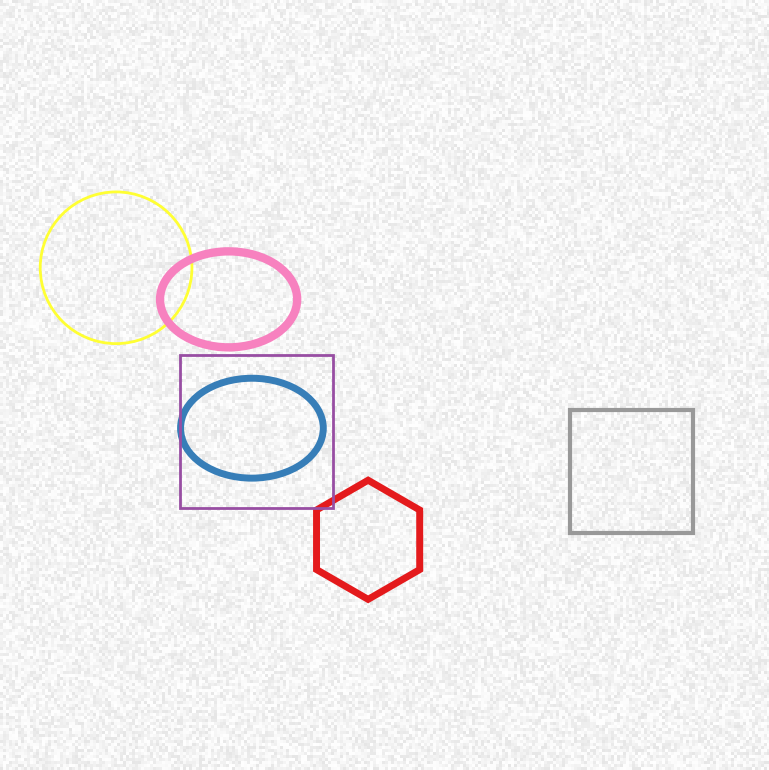[{"shape": "hexagon", "thickness": 2.5, "radius": 0.39, "center": [0.478, 0.299]}, {"shape": "oval", "thickness": 2.5, "radius": 0.46, "center": [0.327, 0.444]}, {"shape": "square", "thickness": 1, "radius": 0.5, "center": [0.333, 0.44]}, {"shape": "circle", "thickness": 1, "radius": 0.49, "center": [0.151, 0.652]}, {"shape": "oval", "thickness": 3, "radius": 0.45, "center": [0.297, 0.611]}, {"shape": "square", "thickness": 1.5, "radius": 0.4, "center": [0.82, 0.388]}]